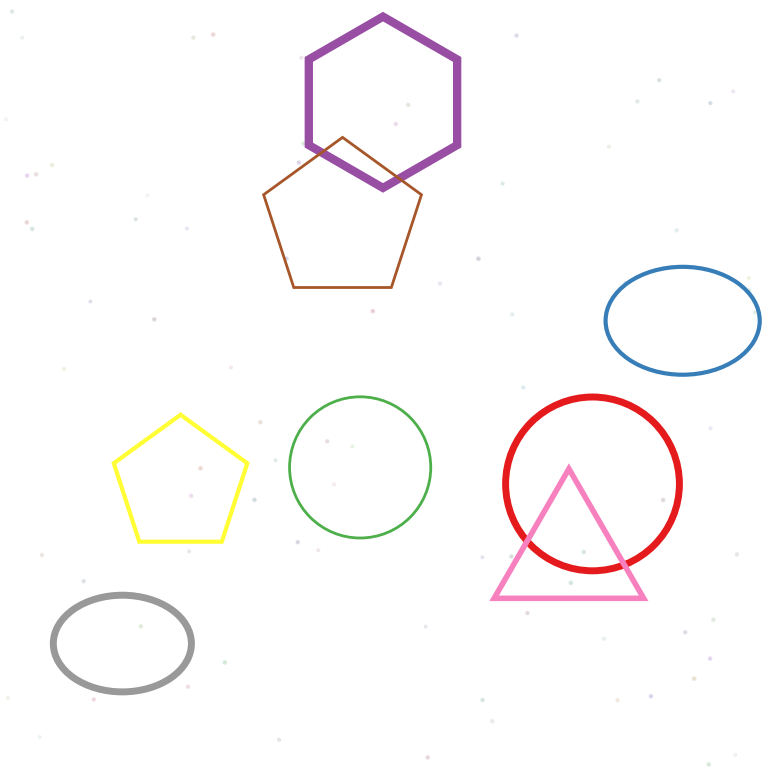[{"shape": "circle", "thickness": 2.5, "radius": 0.56, "center": [0.769, 0.372]}, {"shape": "oval", "thickness": 1.5, "radius": 0.5, "center": [0.887, 0.583]}, {"shape": "circle", "thickness": 1, "radius": 0.46, "center": [0.468, 0.393]}, {"shape": "hexagon", "thickness": 3, "radius": 0.56, "center": [0.497, 0.867]}, {"shape": "pentagon", "thickness": 1.5, "radius": 0.46, "center": [0.234, 0.37]}, {"shape": "pentagon", "thickness": 1, "radius": 0.54, "center": [0.445, 0.714]}, {"shape": "triangle", "thickness": 2, "radius": 0.56, "center": [0.739, 0.279]}, {"shape": "oval", "thickness": 2.5, "radius": 0.45, "center": [0.159, 0.164]}]